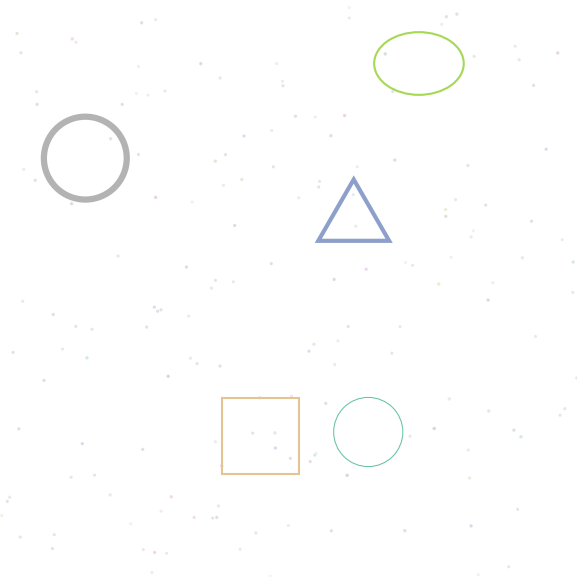[{"shape": "circle", "thickness": 0.5, "radius": 0.3, "center": [0.638, 0.251]}, {"shape": "triangle", "thickness": 2, "radius": 0.35, "center": [0.612, 0.618]}, {"shape": "oval", "thickness": 1, "radius": 0.39, "center": [0.725, 0.889]}, {"shape": "square", "thickness": 1, "radius": 0.33, "center": [0.451, 0.244]}, {"shape": "circle", "thickness": 3, "radius": 0.36, "center": [0.148, 0.725]}]